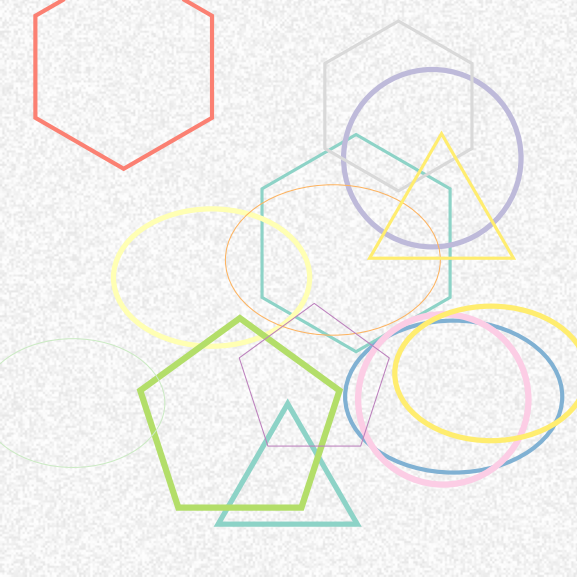[{"shape": "hexagon", "thickness": 1.5, "radius": 0.94, "center": [0.617, 0.578]}, {"shape": "triangle", "thickness": 2.5, "radius": 0.7, "center": [0.498, 0.161]}, {"shape": "oval", "thickness": 2.5, "radius": 0.85, "center": [0.366, 0.519]}, {"shape": "circle", "thickness": 2.5, "radius": 0.77, "center": [0.749, 0.725]}, {"shape": "hexagon", "thickness": 2, "radius": 0.88, "center": [0.214, 0.883]}, {"shape": "oval", "thickness": 2, "radius": 0.94, "center": [0.786, 0.312]}, {"shape": "oval", "thickness": 0.5, "radius": 0.93, "center": [0.576, 0.549]}, {"shape": "pentagon", "thickness": 3, "radius": 0.91, "center": [0.415, 0.267]}, {"shape": "circle", "thickness": 3, "radius": 0.74, "center": [0.768, 0.308]}, {"shape": "hexagon", "thickness": 1.5, "radius": 0.74, "center": [0.69, 0.816]}, {"shape": "pentagon", "thickness": 0.5, "radius": 0.68, "center": [0.544, 0.337]}, {"shape": "oval", "thickness": 0.5, "radius": 0.8, "center": [0.126, 0.301]}, {"shape": "oval", "thickness": 2.5, "radius": 0.83, "center": [0.85, 0.352]}, {"shape": "triangle", "thickness": 1.5, "radius": 0.72, "center": [0.765, 0.624]}]